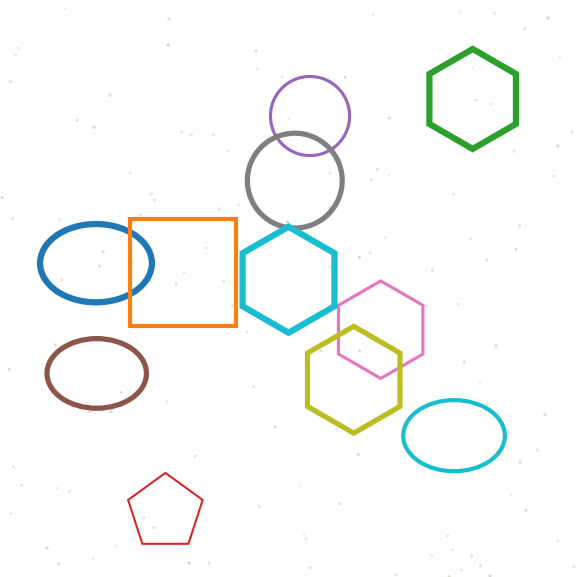[{"shape": "oval", "thickness": 3, "radius": 0.48, "center": [0.166, 0.543]}, {"shape": "square", "thickness": 2, "radius": 0.46, "center": [0.317, 0.527]}, {"shape": "hexagon", "thickness": 3, "radius": 0.43, "center": [0.818, 0.828]}, {"shape": "pentagon", "thickness": 1, "radius": 0.34, "center": [0.286, 0.112]}, {"shape": "circle", "thickness": 1.5, "radius": 0.34, "center": [0.537, 0.798]}, {"shape": "oval", "thickness": 2.5, "radius": 0.43, "center": [0.167, 0.353]}, {"shape": "hexagon", "thickness": 1.5, "radius": 0.42, "center": [0.659, 0.428]}, {"shape": "circle", "thickness": 2.5, "radius": 0.41, "center": [0.51, 0.686]}, {"shape": "hexagon", "thickness": 2.5, "radius": 0.46, "center": [0.613, 0.342]}, {"shape": "hexagon", "thickness": 3, "radius": 0.46, "center": [0.5, 0.515]}, {"shape": "oval", "thickness": 2, "radius": 0.44, "center": [0.786, 0.245]}]